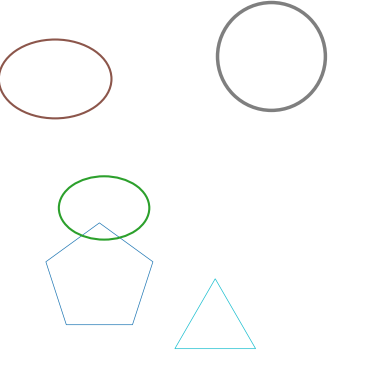[{"shape": "pentagon", "thickness": 0.5, "radius": 0.73, "center": [0.258, 0.275]}, {"shape": "oval", "thickness": 1.5, "radius": 0.59, "center": [0.27, 0.46]}, {"shape": "oval", "thickness": 1.5, "radius": 0.73, "center": [0.143, 0.795]}, {"shape": "circle", "thickness": 2.5, "radius": 0.7, "center": [0.705, 0.853]}, {"shape": "triangle", "thickness": 0.5, "radius": 0.61, "center": [0.559, 0.155]}]